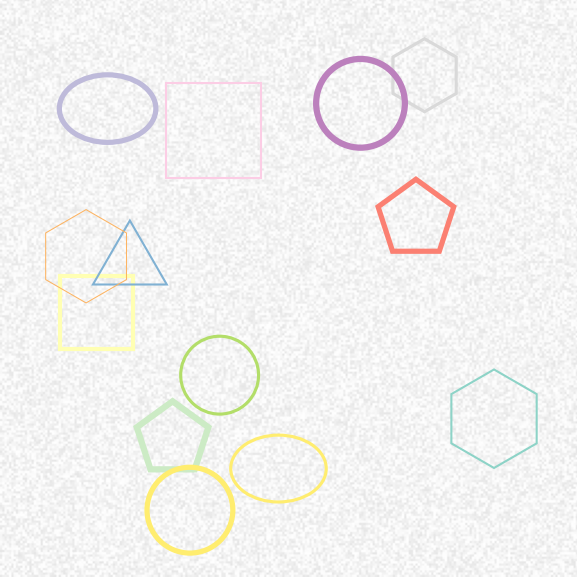[{"shape": "hexagon", "thickness": 1, "radius": 0.43, "center": [0.855, 0.274]}, {"shape": "square", "thickness": 2, "radius": 0.32, "center": [0.167, 0.458]}, {"shape": "oval", "thickness": 2.5, "radius": 0.42, "center": [0.186, 0.811]}, {"shape": "pentagon", "thickness": 2.5, "radius": 0.34, "center": [0.72, 0.62]}, {"shape": "triangle", "thickness": 1, "radius": 0.37, "center": [0.225, 0.543]}, {"shape": "hexagon", "thickness": 0.5, "radius": 0.4, "center": [0.149, 0.555]}, {"shape": "circle", "thickness": 1.5, "radius": 0.34, "center": [0.38, 0.35]}, {"shape": "square", "thickness": 1, "radius": 0.41, "center": [0.37, 0.773]}, {"shape": "hexagon", "thickness": 1.5, "radius": 0.32, "center": [0.735, 0.869]}, {"shape": "circle", "thickness": 3, "radius": 0.38, "center": [0.624, 0.82]}, {"shape": "pentagon", "thickness": 3, "radius": 0.33, "center": [0.299, 0.239]}, {"shape": "circle", "thickness": 2.5, "radius": 0.37, "center": [0.329, 0.116]}, {"shape": "oval", "thickness": 1.5, "radius": 0.41, "center": [0.482, 0.188]}]